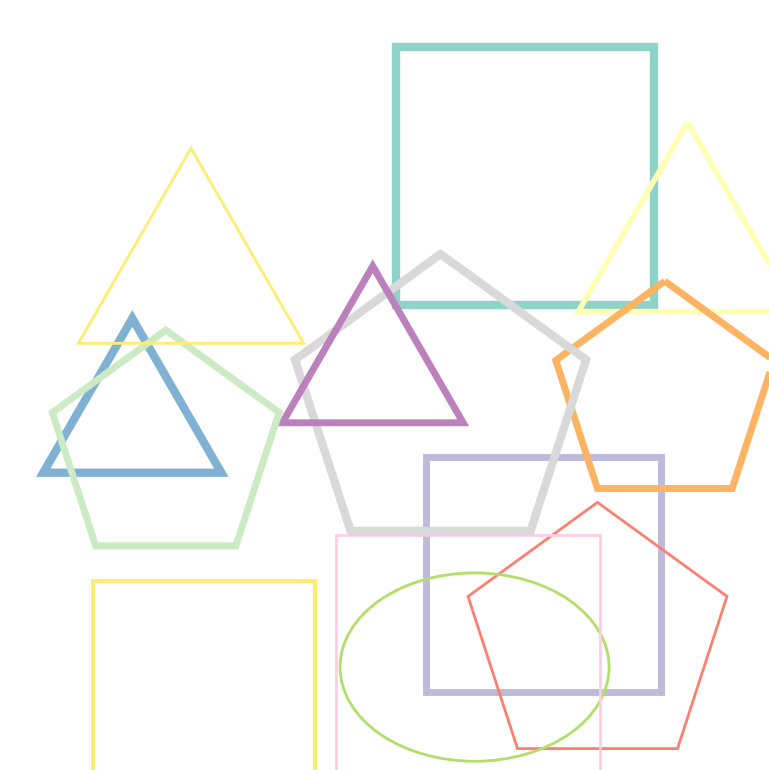[{"shape": "square", "thickness": 3, "radius": 0.84, "center": [0.682, 0.771]}, {"shape": "triangle", "thickness": 2, "radius": 0.82, "center": [0.893, 0.677]}, {"shape": "square", "thickness": 2.5, "radius": 0.76, "center": [0.706, 0.254]}, {"shape": "pentagon", "thickness": 1, "radius": 0.88, "center": [0.776, 0.171]}, {"shape": "triangle", "thickness": 3, "radius": 0.67, "center": [0.172, 0.453]}, {"shape": "pentagon", "thickness": 2.5, "radius": 0.74, "center": [0.863, 0.486]}, {"shape": "oval", "thickness": 1, "radius": 0.87, "center": [0.616, 0.134]}, {"shape": "square", "thickness": 1, "radius": 0.86, "center": [0.607, 0.133]}, {"shape": "pentagon", "thickness": 3, "radius": 0.99, "center": [0.572, 0.471]}, {"shape": "triangle", "thickness": 2.5, "radius": 0.68, "center": [0.484, 0.519]}, {"shape": "pentagon", "thickness": 2.5, "radius": 0.77, "center": [0.215, 0.416]}, {"shape": "triangle", "thickness": 1, "radius": 0.84, "center": [0.248, 0.639]}, {"shape": "square", "thickness": 1.5, "radius": 0.72, "center": [0.265, 0.101]}]